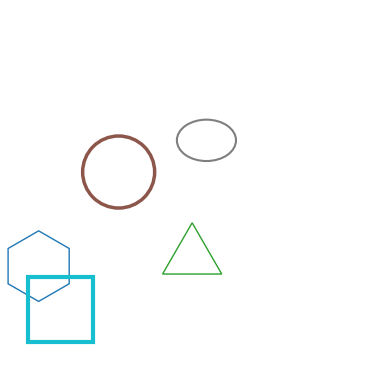[{"shape": "hexagon", "thickness": 1, "radius": 0.46, "center": [0.1, 0.309]}, {"shape": "triangle", "thickness": 1, "radius": 0.44, "center": [0.499, 0.333]}, {"shape": "circle", "thickness": 2.5, "radius": 0.47, "center": [0.308, 0.553]}, {"shape": "oval", "thickness": 1.5, "radius": 0.38, "center": [0.536, 0.635]}, {"shape": "square", "thickness": 3, "radius": 0.42, "center": [0.157, 0.195]}]